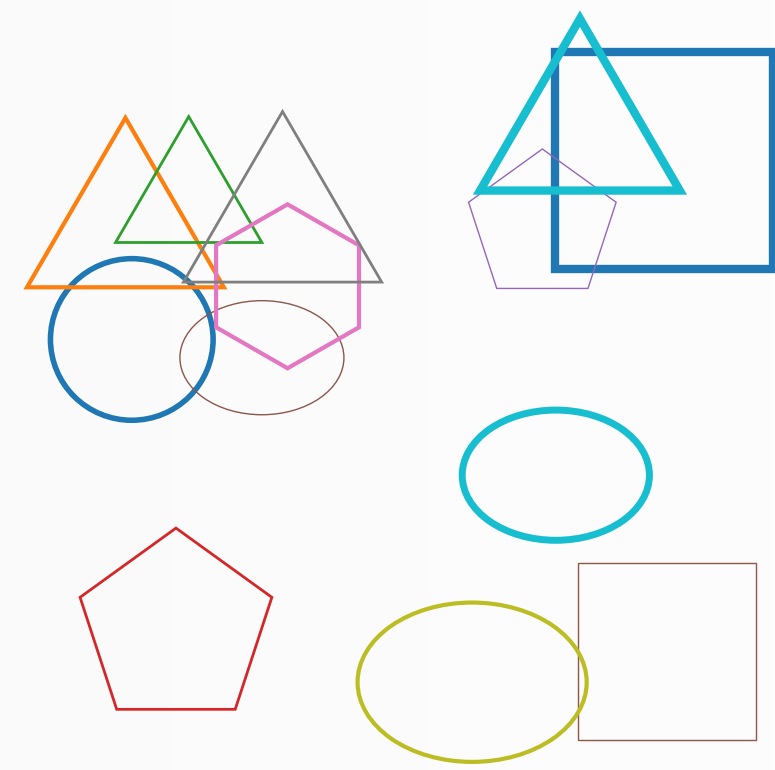[{"shape": "square", "thickness": 3, "radius": 0.7, "center": [0.857, 0.791]}, {"shape": "circle", "thickness": 2, "radius": 0.52, "center": [0.17, 0.559]}, {"shape": "triangle", "thickness": 1.5, "radius": 0.73, "center": [0.162, 0.7]}, {"shape": "triangle", "thickness": 1, "radius": 0.55, "center": [0.244, 0.74]}, {"shape": "pentagon", "thickness": 1, "radius": 0.65, "center": [0.227, 0.184]}, {"shape": "pentagon", "thickness": 0.5, "radius": 0.5, "center": [0.7, 0.706]}, {"shape": "oval", "thickness": 0.5, "radius": 0.53, "center": [0.338, 0.535]}, {"shape": "square", "thickness": 0.5, "radius": 0.58, "center": [0.861, 0.154]}, {"shape": "hexagon", "thickness": 1.5, "radius": 0.53, "center": [0.371, 0.628]}, {"shape": "triangle", "thickness": 1, "radius": 0.74, "center": [0.365, 0.707]}, {"shape": "oval", "thickness": 1.5, "radius": 0.74, "center": [0.609, 0.114]}, {"shape": "triangle", "thickness": 3, "radius": 0.74, "center": [0.748, 0.827]}, {"shape": "oval", "thickness": 2.5, "radius": 0.6, "center": [0.717, 0.383]}]